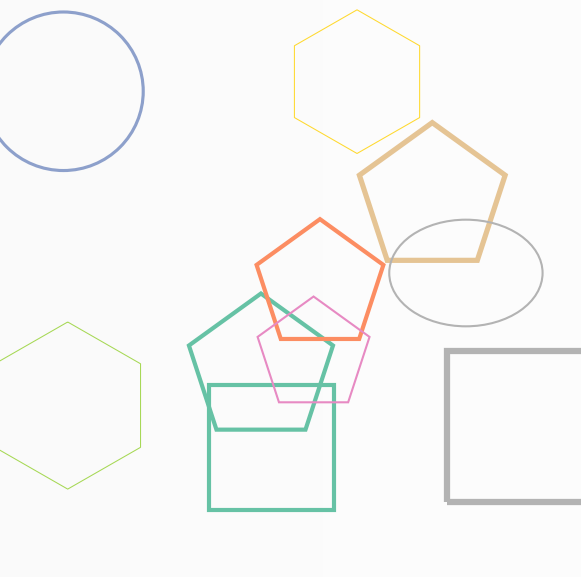[{"shape": "pentagon", "thickness": 2, "radius": 0.65, "center": [0.449, 0.361]}, {"shape": "square", "thickness": 2, "radius": 0.54, "center": [0.467, 0.224]}, {"shape": "pentagon", "thickness": 2, "radius": 0.57, "center": [0.551, 0.505]}, {"shape": "circle", "thickness": 1.5, "radius": 0.69, "center": [0.109, 0.841]}, {"shape": "pentagon", "thickness": 1, "radius": 0.51, "center": [0.539, 0.384]}, {"shape": "hexagon", "thickness": 0.5, "radius": 0.72, "center": [0.116, 0.297]}, {"shape": "hexagon", "thickness": 0.5, "radius": 0.62, "center": [0.614, 0.858]}, {"shape": "pentagon", "thickness": 2.5, "radius": 0.66, "center": [0.744, 0.655]}, {"shape": "oval", "thickness": 1, "radius": 0.66, "center": [0.802, 0.526]}, {"shape": "square", "thickness": 3, "radius": 0.65, "center": [0.899, 0.26]}]